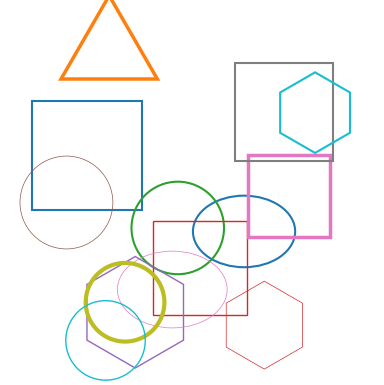[{"shape": "oval", "thickness": 1.5, "radius": 0.66, "center": [0.634, 0.399]}, {"shape": "square", "thickness": 1.5, "radius": 0.71, "center": [0.225, 0.596]}, {"shape": "triangle", "thickness": 2.5, "radius": 0.72, "center": [0.284, 0.867]}, {"shape": "circle", "thickness": 1.5, "radius": 0.6, "center": [0.462, 0.408]}, {"shape": "hexagon", "thickness": 0.5, "radius": 0.57, "center": [0.686, 0.156]}, {"shape": "square", "thickness": 1, "radius": 0.61, "center": [0.52, 0.304]}, {"shape": "hexagon", "thickness": 1, "radius": 0.72, "center": [0.351, 0.189]}, {"shape": "circle", "thickness": 0.5, "radius": 0.6, "center": [0.173, 0.474]}, {"shape": "oval", "thickness": 0.5, "radius": 0.71, "center": [0.448, 0.248]}, {"shape": "square", "thickness": 2.5, "radius": 0.53, "center": [0.75, 0.491]}, {"shape": "square", "thickness": 1.5, "radius": 0.63, "center": [0.737, 0.709]}, {"shape": "circle", "thickness": 3, "radius": 0.51, "center": [0.325, 0.215]}, {"shape": "circle", "thickness": 1, "radius": 0.52, "center": [0.274, 0.116]}, {"shape": "hexagon", "thickness": 1.5, "radius": 0.52, "center": [0.818, 0.707]}]